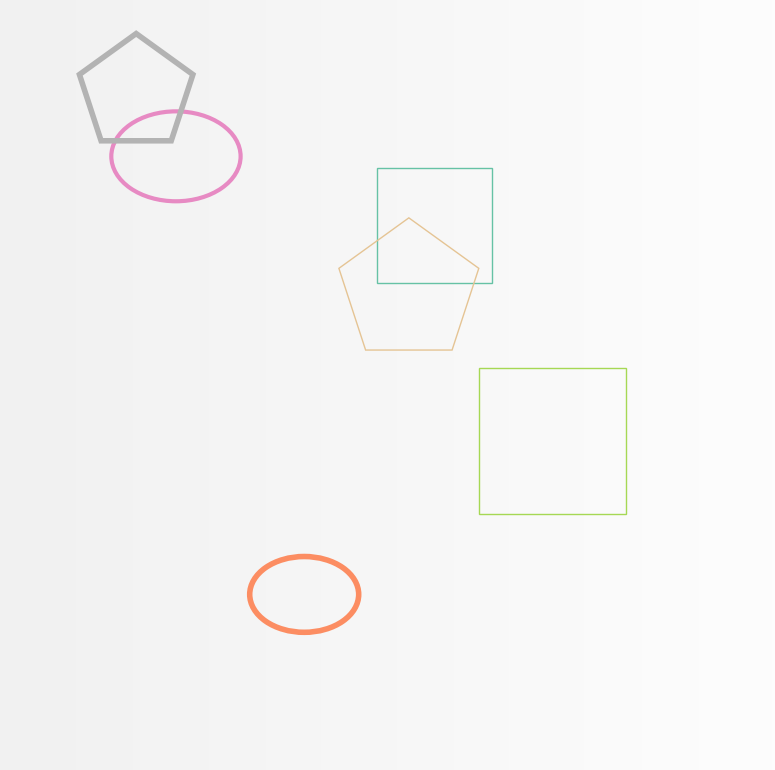[{"shape": "square", "thickness": 0.5, "radius": 0.37, "center": [0.561, 0.707]}, {"shape": "oval", "thickness": 2, "radius": 0.35, "center": [0.393, 0.228]}, {"shape": "oval", "thickness": 1.5, "radius": 0.42, "center": [0.227, 0.797]}, {"shape": "square", "thickness": 0.5, "radius": 0.48, "center": [0.713, 0.428]}, {"shape": "pentagon", "thickness": 0.5, "radius": 0.47, "center": [0.528, 0.622]}, {"shape": "pentagon", "thickness": 2, "radius": 0.38, "center": [0.176, 0.879]}]